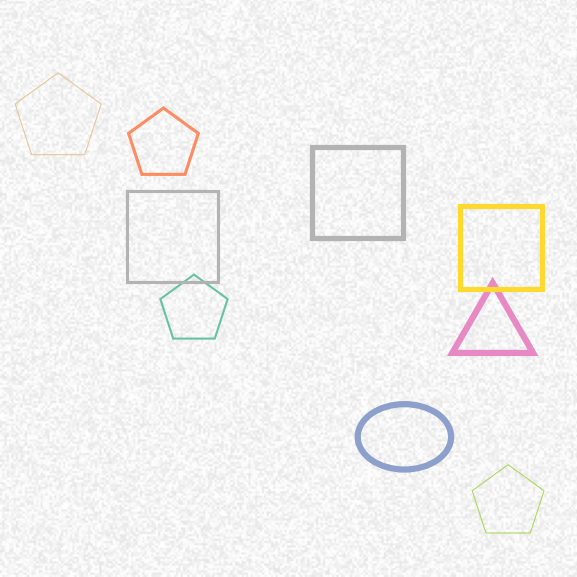[{"shape": "pentagon", "thickness": 1, "radius": 0.31, "center": [0.336, 0.462]}, {"shape": "pentagon", "thickness": 1.5, "radius": 0.32, "center": [0.283, 0.749]}, {"shape": "oval", "thickness": 3, "radius": 0.4, "center": [0.7, 0.243]}, {"shape": "triangle", "thickness": 3, "radius": 0.4, "center": [0.853, 0.428]}, {"shape": "pentagon", "thickness": 0.5, "radius": 0.33, "center": [0.88, 0.129]}, {"shape": "square", "thickness": 2.5, "radius": 0.36, "center": [0.867, 0.571]}, {"shape": "pentagon", "thickness": 0.5, "radius": 0.39, "center": [0.101, 0.795]}, {"shape": "square", "thickness": 1.5, "radius": 0.39, "center": [0.299, 0.59]}, {"shape": "square", "thickness": 2.5, "radius": 0.39, "center": [0.619, 0.666]}]